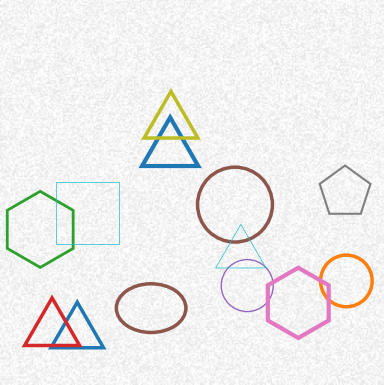[{"shape": "triangle", "thickness": 3, "radius": 0.42, "center": [0.442, 0.611]}, {"shape": "triangle", "thickness": 2.5, "radius": 0.39, "center": [0.201, 0.136]}, {"shape": "circle", "thickness": 2.5, "radius": 0.34, "center": [0.9, 0.27]}, {"shape": "hexagon", "thickness": 2, "radius": 0.49, "center": [0.104, 0.404]}, {"shape": "triangle", "thickness": 2.5, "radius": 0.41, "center": [0.135, 0.144]}, {"shape": "circle", "thickness": 1, "radius": 0.34, "center": [0.642, 0.258]}, {"shape": "oval", "thickness": 2.5, "radius": 0.45, "center": [0.393, 0.2]}, {"shape": "circle", "thickness": 2.5, "radius": 0.49, "center": [0.61, 0.469]}, {"shape": "hexagon", "thickness": 3, "radius": 0.46, "center": [0.775, 0.213]}, {"shape": "pentagon", "thickness": 1.5, "radius": 0.35, "center": [0.896, 0.501]}, {"shape": "triangle", "thickness": 2.5, "radius": 0.4, "center": [0.444, 0.682]}, {"shape": "triangle", "thickness": 0.5, "radius": 0.38, "center": [0.626, 0.342]}, {"shape": "square", "thickness": 0.5, "radius": 0.41, "center": [0.228, 0.447]}]